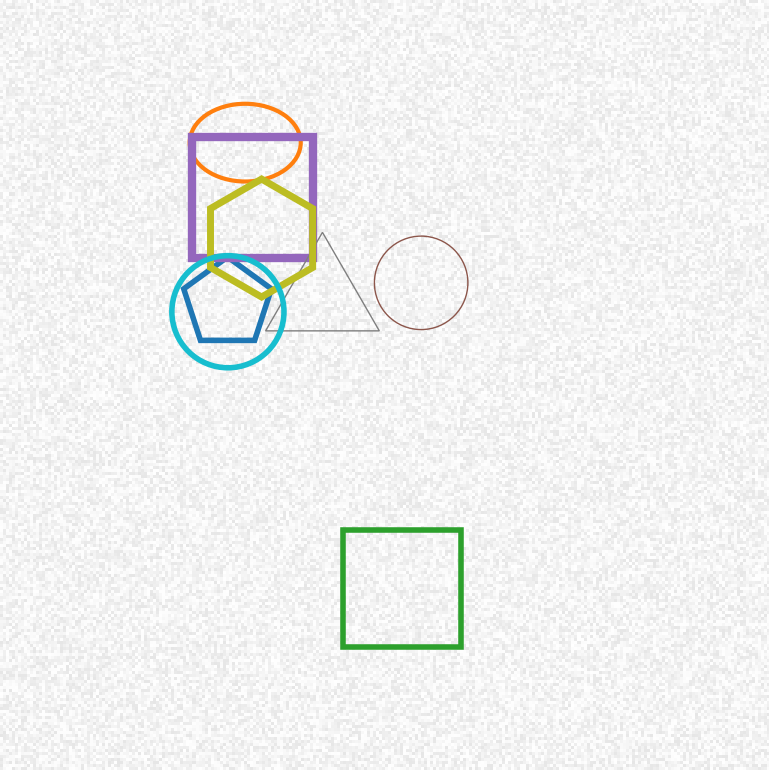[{"shape": "pentagon", "thickness": 2, "radius": 0.3, "center": [0.296, 0.606]}, {"shape": "oval", "thickness": 1.5, "radius": 0.36, "center": [0.318, 0.815]}, {"shape": "square", "thickness": 2, "radius": 0.38, "center": [0.522, 0.236]}, {"shape": "square", "thickness": 3, "radius": 0.39, "center": [0.328, 0.744]}, {"shape": "circle", "thickness": 0.5, "radius": 0.3, "center": [0.547, 0.633]}, {"shape": "triangle", "thickness": 0.5, "radius": 0.43, "center": [0.419, 0.613]}, {"shape": "hexagon", "thickness": 2.5, "radius": 0.38, "center": [0.34, 0.691]}, {"shape": "circle", "thickness": 2, "radius": 0.36, "center": [0.296, 0.595]}]